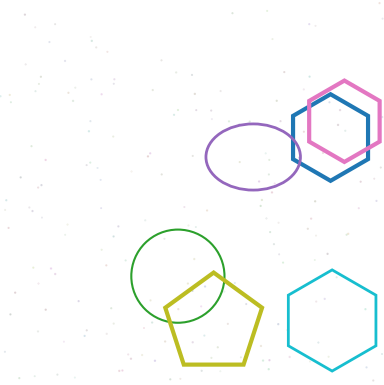[{"shape": "hexagon", "thickness": 3, "radius": 0.56, "center": [0.859, 0.643]}, {"shape": "circle", "thickness": 1.5, "radius": 0.61, "center": [0.462, 0.283]}, {"shape": "oval", "thickness": 2, "radius": 0.61, "center": [0.658, 0.592]}, {"shape": "hexagon", "thickness": 3, "radius": 0.53, "center": [0.895, 0.685]}, {"shape": "pentagon", "thickness": 3, "radius": 0.66, "center": [0.555, 0.16]}, {"shape": "hexagon", "thickness": 2, "radius": 0.66, "center": [0.863, 0.168]}]